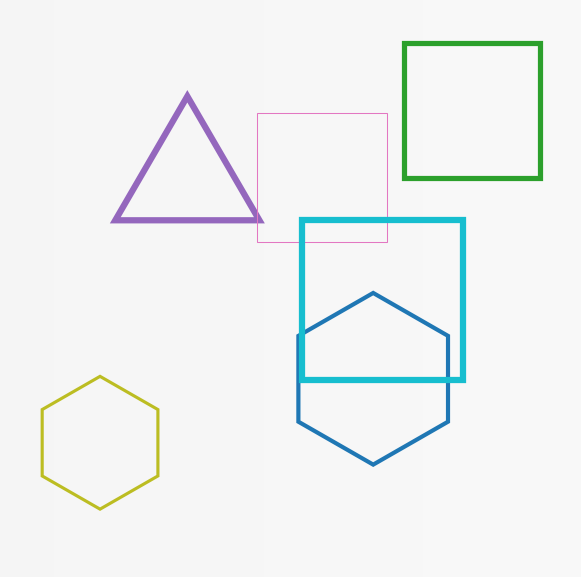[{"shape": "hexagon", "thickness": 2, "radius": 0.74, "center": [0.642, 0.343]}, {"shape": "square", "thickness": 2.5, "radius": 0.59, "center": [0.812, 0.808]}, {"shape": "triangle", "thickness": 3, "radius": 0.72, "center": [0.322, 0.689]}, {"shape": "square", "thickness": 0.5, "radius": 0.56, "center": [0.554, 0.691]}, {"shape": "hexagon", "thickness": 1.5, "radius": 0.57, "center": [0.172, 0.232]}, {"shape": "square", "thickness": 3, "radius": 0.69, "center": [0.658, 0.479]}]